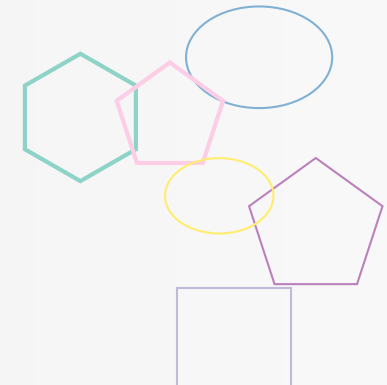[{"shape": "hexagon", "thickness": 3, "radius": 0.83, "center": [0.207, 0.695]}, {"shape": "square", "thickness": 1.5, "radius": 0.74, "center": [0.605, 0.104]}, {"shape": "oval", "thickness": 1.5, "radius": 0.94, "center": [0.669, 0.851]}, {"shape": "pentagon", "thickness": 3, "radius": 0.72, "center": [0.438, 0.693]}, {"shape": "pentagon", "thickness": 1.5, "radius": 0.91, "center": [0.815, 0.409]}, {"shape": "oval", "thickness": 1.5, "radius": 0.7, "center": [0.566, 0.491]}]